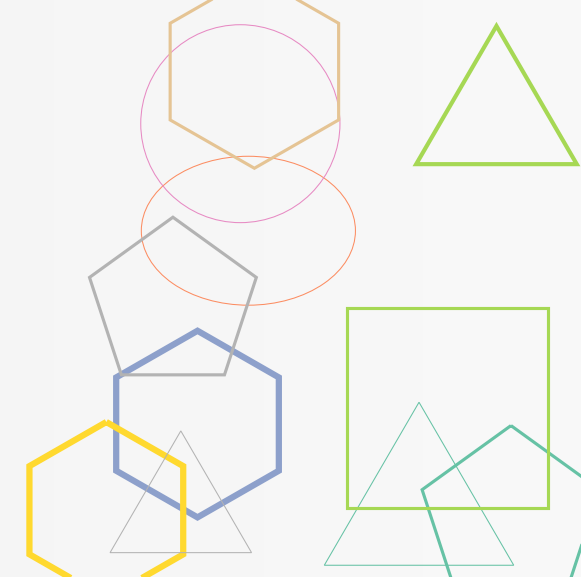[{"shape": "pentagon", "thickness": 1.5, "radius": 0.8, "center": [0.879, 0.101]}, {"shape": "triangle", "thickness": 0.5, "radius": 0.94, "center": [0.721, 0.114]}, {"shape": "oval", "thickness": 0.5, "radius": 0.92, "center": [0.427, 0.6]}, {"shape": "hexagon", "thickness": 3, "radius": 0.81, "center": [0.34, 0.265]}, {"shape": "circle", "thickness": 0.5, "radius": 0.86, "center": [0.414, 0.785]}, {"shape": "triangle", "thickness": 2, "radius": 0.8, "center": [0.854, 0.795]}, {"shape": "square", "thickness": 1.5, "radius": 0.86, "center": [0.77, 0.292]}, {"shape": "hexagon", "thickness": 3, "radius": 0.76, "center": [0.183, 0.116]}, {"shape": "hexagon", "thickness": 1.5, "radius": 0.84, "center": [0.438, 0.875]}, {"shape": "triangle", "thickness": 0.5, "radius": 0.7, "center": [0.311, 0.112]}, {"shape": "pentagon", "thickness": 1.5, "radius": 0.75, "center": [0.297, 0.472]}]